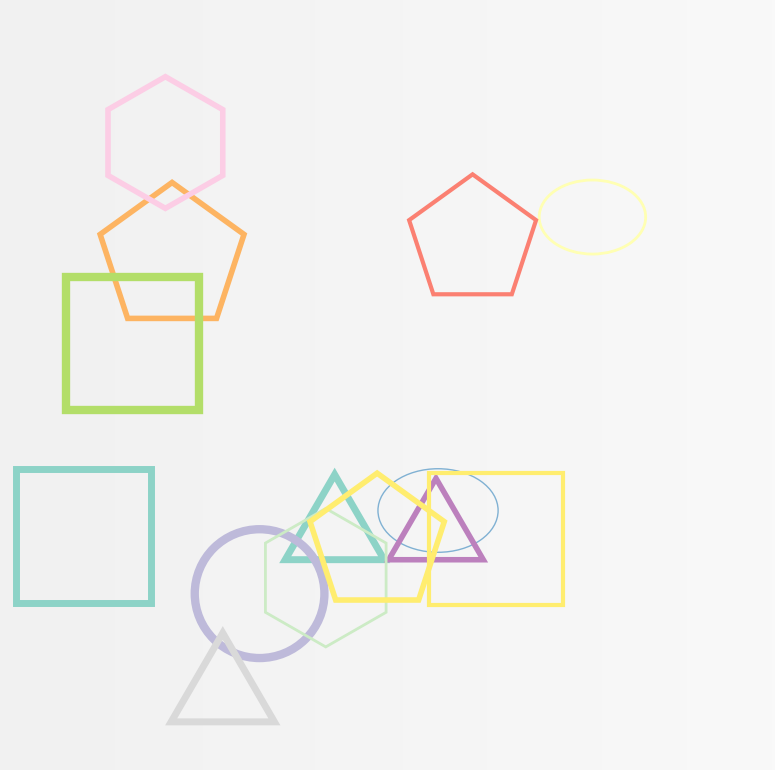[{"shape": "square", "thickness": 2.5, "radius": 0.44, "center": [0.108, 0.303]}, {"shape": "triangle", "thickness": 2.5, "radius": 0.37, "center": [0.432, 0.31]}, {"shape": "oval", "thickness": 1, "radius": 0.34, "center": [0.764, 0.718]}, {"shape": "circle", "thickness": 3, "radius": 0.42, "center": [0.335, 0.229]}, {"shape": "pentagon", "thickness": 1.5, "radius": 0.43, "center": [0.61, 0.687]}, {"shape": "oval", "thickness": 0.5, "radius": 0.39, "center": [0.565, 0.337]}, {"shape": "pentagon", "thickness": 2, "radius": 0.49, "center": [0.222, 0.665]}, {"shape": "square", "thickness": 3, "radius": 0.43, "center": [0.171, 0.554]}, {"shape": "hexagon", "thickness": 2, "radius": 0.43, "center": [0.213, 0.815]}, {"shape": "triangle", "thickness": 2.5, "radius": 0.38, "center": [0.287, 0.101]}, {"shape": "triangle", "thickness": 2, "radius": 0.35, "center": [0.563, 0.308]}, {"shape": "hexagon", "thickness": 1, "radius": 0.45, "center": [0.42, 0.25]}, {"shape": "pentagon", "thickness": 2, "radius": 0.46, "center": [0.487, 0.294]}, {"shape": "square", "thickness": 1.5, "radius": 0.43, "center": [0.64, 0.3]}]